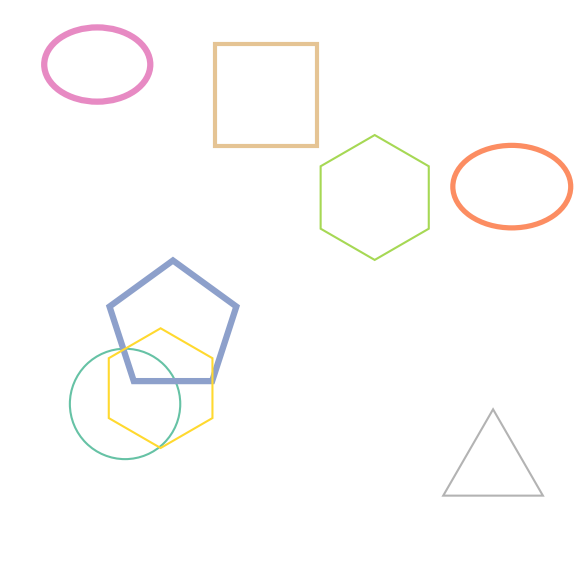[{"shape": "circle", "thickness": 1, "radius": 0.48, "center": [0.217, 0.3]}, {"shape": "oval", "thickness": 2.5, "radius": 0.51, "center": [0.886, 0.676]}, {"shape": "pentagon", "thickness": 3, "radius": 0.58, "center": [0.299, 0.433]}, {"shape": "oval", "thickness": 3, "radius": 0.46, "center": [0.168, 0.887]}, {"shape": "hexagon", "thickness": 1, "radius": 0.54, "center": [0.649, 0.657]}, {"shape": "hexagon", "thickness": 1, "radius": 0.52, "center": [0.278, 0.327]}, {"shape": "square", "thickness": 2, "radius": 0.44, "center": [0.461, 0.835]}, {"shape": "triangle", "thickness": 1, "radius": 0.5, "center": [0.854, 0.191]}]